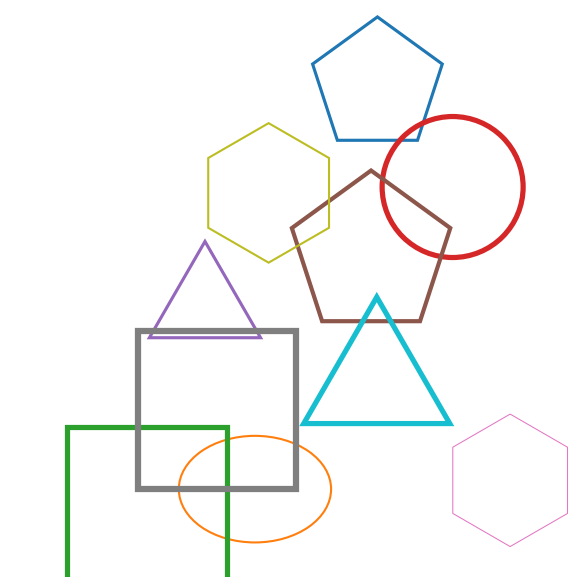[{"shape": "pentagon", "thickness": 1.5, "radius": 0.59, "center": [0.654, 0.852]}, {"shape": "oval", "thickness": 1, "radius": 0.66, "center": [0.441, 0.152]}, {"shape": "square", "thickness": 2.5, "radius": 0.69, "center": [0.254, 0.122]}, {"shape": "circle", "thickness": 2.5, "radius": 0.61, "center": [0.784, 0.675]}, {"shape": "triangle", "thickness": 1.5, "radius": 0.56, "center": [0.355, 0.47]}, {"shape": "pentagon", "thickness": 2, "radius": 0.72, "center": [0.643, 0.56]}, {"shape": "hexagon", "thickness": 0.5, "radius": 0.57, "center": [0.883, 0.167]}, {"shape": "square", "thickness": 3, "radius": 0.68, "center": [0.376, 0.289]}, {"shape": "hexagon", "thickness": 1, "radius": 0.6, "center": [0.465, 0.665]}, {"shape": "triangle", "thickness": 2.5, "radius": 0.73, "center": [0.652, 0.339]}]